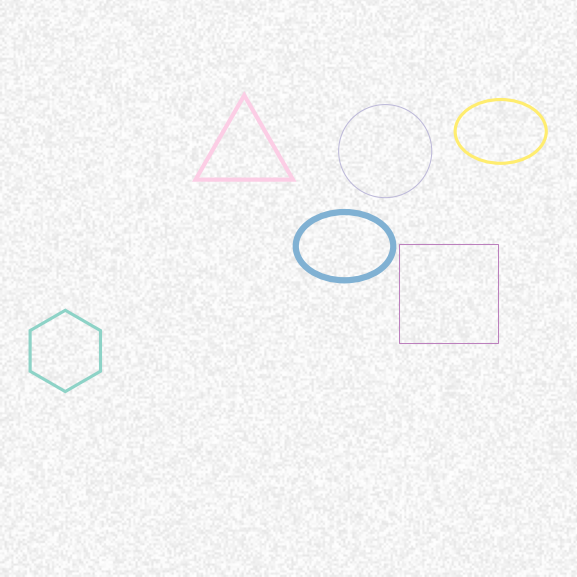[{"shape": "hexagon", "thickness": 1.5, "radius": 0.35, "center": [0.113, 0.391]}, {"shape": "circle", "thickness": 0.5, "radius": 0.4, "center": [0.667, 0.737]}, {"shape": "oval", "thickness": 3, "radius": 0.42, "center": [0.597, 0.573]}, {"shape": "triangle", "thickness": 2, "radius": 0.49, "center": [0.423, 0.737]}, {"shape": "square", "thickness": 0.5, "radius": 0.43, "center": [0.776, 0.491]}, {"shape": "oval", "thickness": 1.5, "radius": 0.39, "center": [0.867, 0.772]}]